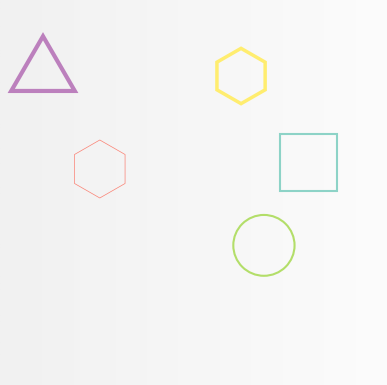[{"shape": "square", "thickness": 1.5, "radius": 0.37, "center": [0.796, 0.577]}, {"shape": "hexagon", "thickness": 0.5, "radius": 0.38, "center": [0.258, 0.561]}, {"shape": "circle", "thickness": 1.5, "radius": 0.4, "center": [0.681, 0.363]}, {"shape": "triangle", "thickness": 3, "radius": 0.47, "center": [0.111, 0.811]}, {"shape": "hexagon", "thickness": 2.5, "radius": 0.36, "center": [0.622, 0.803]}]